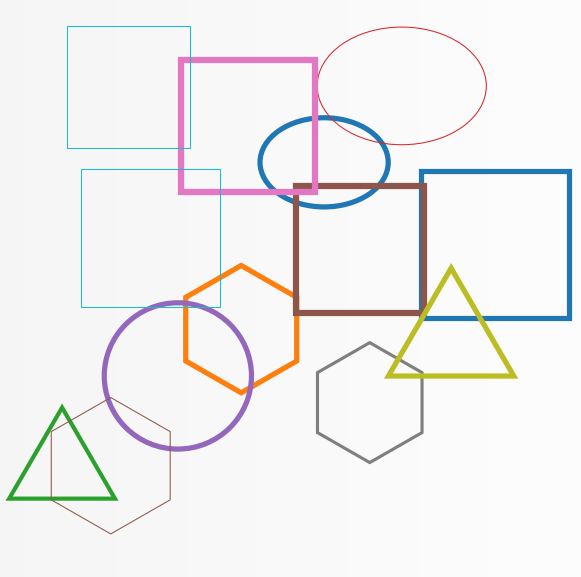[{"shape": "oval", "thickness": 2.5, "radius": 0.55, "center": [0.558, 0.718]}, {"shape": "square", "thickness": 2.5, "radius": 0.64, "center": [0.851, 0.576]}, {"shape": "hexagon", "thickness": 2.5, "radius": 0.55, "center": [0.415, 0.429]}, {"shape": "triangle", "thickness": 2, "radius": 0.53, "center": [0.107, 0.188]}, {"shape": "oval", "thickness": 0.5, "radius": 0.73, "center": [0.691, 0.85]}, {"shape": "circle", "thickness": 2.5, "radius": 0.63, "center": [0.306, 0.348]}, {"shape": "hexagon", "thickness": 0.5, "radius": 0.59, "center": [0.191, 0.193]}, {"shape": "square", "thickness": 3, "radius": 0.55, "center": [0.62, 0.568]}, {"shape": "square", "thickness": 3, "radius": 0.57, "center": [0.426, 0.781]}, {"shape": "hexagon", "thickness": 1.5, "radius": 0.52, "center": [0.636, 0.302]}, {"shape": "triangle", "thickness": 2.5, "radius": 0.62, "center": [0.776, 0.41]}, {"shape": "square", "thickness": 0.5, "radius": 0.53, "center": [0.221, 0.848]}, {"shape": "square", "thickness": 0.5, "radius": 0.6, "center": [0.258, 0.586]}]